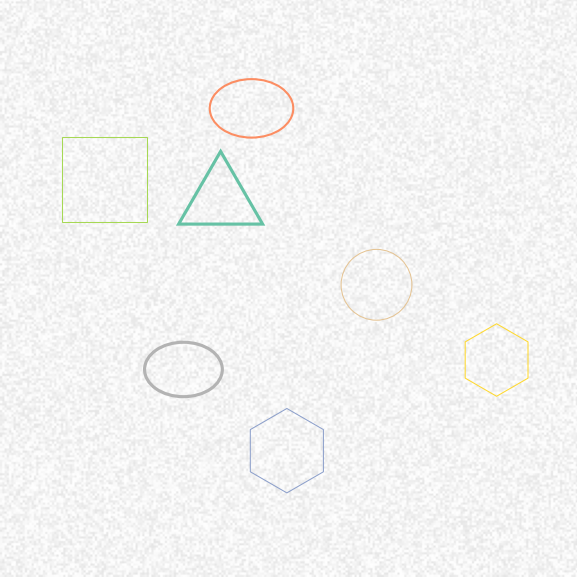[{"shape": "triangle", "thickness": 1.5, "radius": 0.42, "center": [0.382, 0.653]}, {"shape": "oval", "thickness": 1, "radius": 0.36, "center": [0.436, 0.811]}, {"shape": "hexagon", "thickness": 0.5, "radius": 0.37, "center": [0.497, 0.219]}, {"shape": "square", "thickness": 0.5, "radius": 0.37, "center": [0.181, 0.688]}, {"shape": "hexagon", "thickness": 0.5, "radius": 0.31, "center": [0.86, 0.376]}, {"shape": "circle", "thickness": 0.5, "radius": 0.31, "center": [0.652, 0.506]}, {"shape": "oval", "thickness": 1.5, "radius": 0.34, "center": [0.318, 0.359]}]